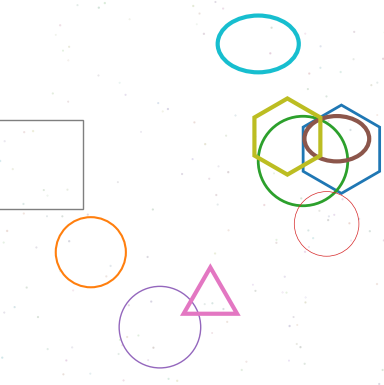[{"shape": "hexagon", "thickness": 2, "radius": 0.57, "center": [0.887, 0.612]}, {"shape": "circle", "thickness": 1.5, "radius": 0.46, "center": [0.236, 0.345]}, {"shape": "circle", "thickness": 2, "radius": 0.58, "center": [0.787, 0.582]}, {"shape": "circle", "thickness": 0.5, "radius": 0.42, "center": [0.848, 0.418]}, {"shape": "circle", "thickness": 1, "radius": 0.53, "center": [0.415, 0.15]}, {"shape": "oval", "thickness": 3, "radius": 0.42, "center": [0.875, 0.64]}, {"shape": "triangle", "thickness": 3, "radius": 0.4, "center": [0.546, 0.225]}, {"shape": "square", "thickness": 1, "radius": 0.57, "center": [0.101, 0.572]}, {"shape": "hexagon", "thickness": 3, "radius": 0.49, "center": [0.746, 0.645]}, {"shape": "oval", "thickness": 3, "radius": 0.53, "center": [0.671, 0.886]}]